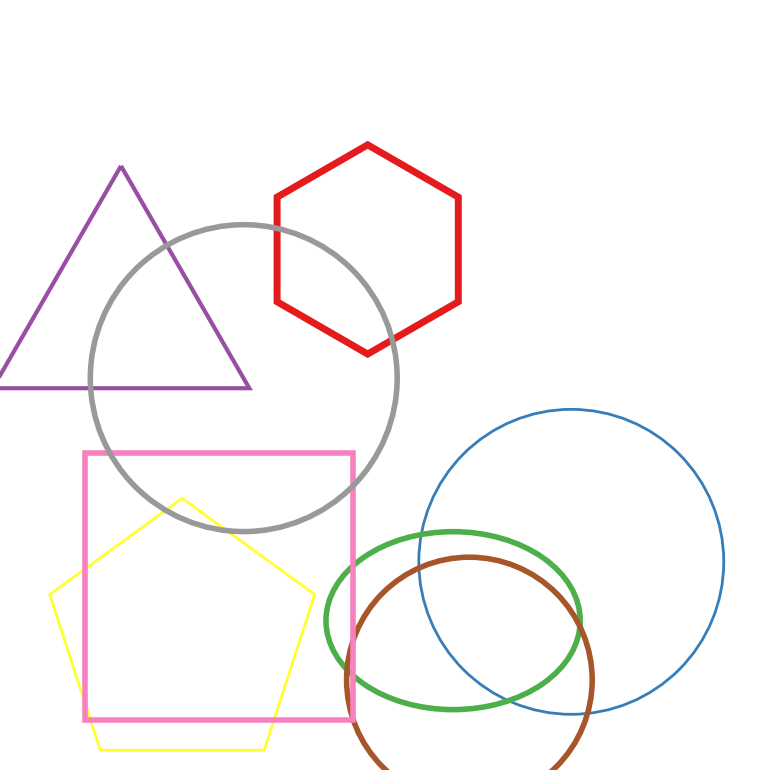[{"shape": "hexagon", "thickness": 2.5, "radius": 0.68, "center": [0.478, 0.676]}, {"shape": "circle", "thickness": 1, "radius": 0.99, "center": [0.742, 0.27]}, {"shape": "oval", "thickness": 2, "radius": 0.83, "center": [0.588, 0.194]}, {"shape": "triangle", "thickness": 1.5, "radius": 0.96, "center": [0.157, 0.592]}, {"shape": "pentagon", "thickness": 1, "radius": 0.9, "center": [0.237, 0.172]}, {"shape": "circle", "thickness": 2, "radius": 0.8, "center": [0.61, 0.117]}, {"shape": "square", "thickness": 2, "radius": 0.87, "center": [0.285, 0.238]}, {"shape": "circle", "thickness": 2, "radius": 1.0, "center": [0.317, 0.509]}]